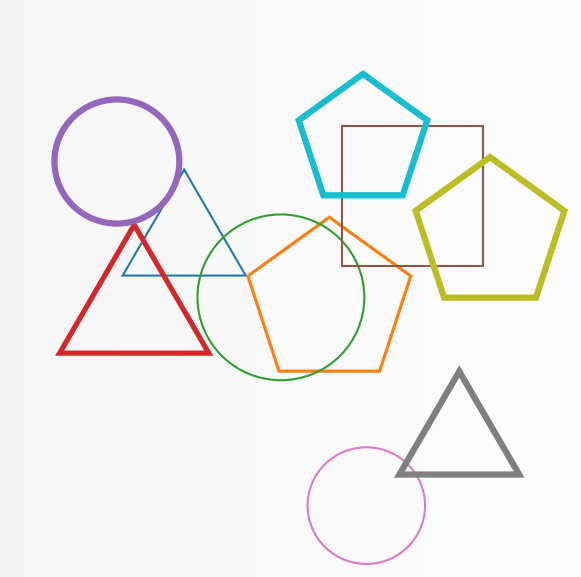[{"shape": "triangle", "thickness": 1, "radius": 0.61, "center": [0.317, 0.583]}, {"shape": "pentagon", "thickness": 1.5, "radius": 0.74, "center": [0.567, 0.476]}, {"shape": "circle", "thickness": 1, "radius": 0.72, "center": [0.483, 0.484]}, {"shape": "triangle", "thickness": 2.5, "radius": 0.74, "center": [0.231, 0.462]}, {"shape": "circle", "thickness": 3, "radius": 0.54, "center": [0.201, 0.719]}, {"shape": "square", "thickness": 1, "radius": 0.61, "center": [0.71, 0.659]}, {"shape": "circle", "thickness": 1, "radius": 0.51, "center": [0.63, 0.124]}, {"shape": "triangle", "thickness": 3, "radius": 0.6, "center": [0.79, 0.237]}, {"shape": "pentagon", "thickness": 3, "radius": 0.67, "center": [0.843, 0.593]}, {"shape": "pentagon", "thickness": 3, "radius": 0.58, "center": [0.625, 0.755]}]